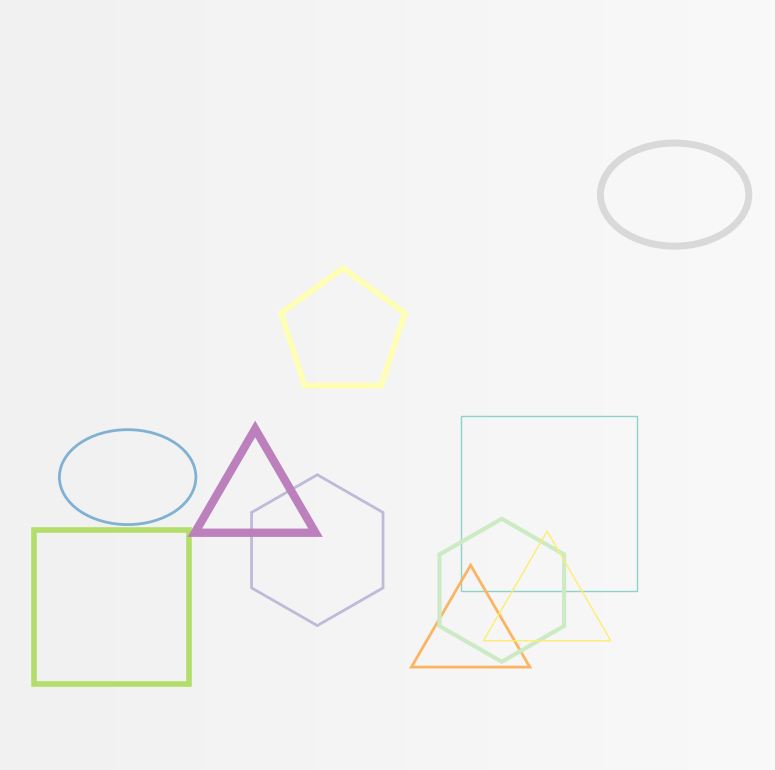[{"shape": "square", "thickness": 0.5, "radius": 0.57, "center": [0.709, 0.347]}, {"shape": "pentagon", "thickness": 2, "radius": 0.42, "center": [0.443, 0.567]}, {"shape": "hexagon", "thickness": 1, "radius": 0.49, "center": [0.409, 0.285]}, {"shape": "oval", "thickness": 1, "radius": 0.44, "center": [0.165, 0.38]}, {"shape": "triangle", "thickness": 1, "radius": 0.44, "center": [0.607, 0.178]}, {"shape": "square", "thickness": 2, "radius": 0.5, "center": [0.144, 0.212]}, {"shape": "oval", "thickness": 2.5, "radius": 0.48, "center": [0.87, 0.747]}, {"shape": "triangle", "thickness": 3, "radius": 0.45, "center": [0.329, 0.353]}, {"shape": "hexagon", "thickness": 1.5, "radius": 0.46, "center": [0.647, 0.233]}, {"shape": "triangle", "thickness": 0.5, "radius": 0.47, "center": [0.706, 0.215]}]